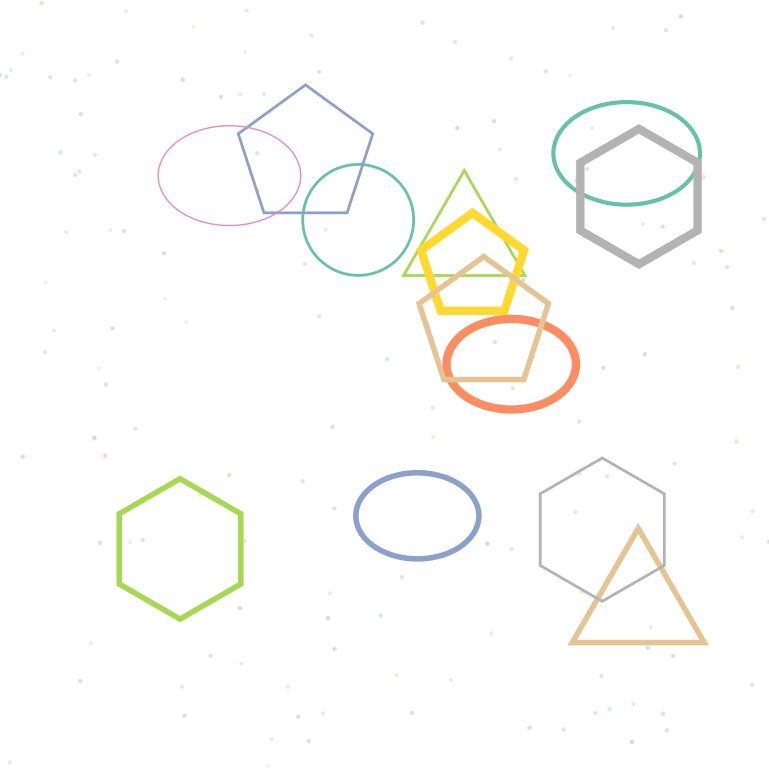[{"shape": "circle", "thickness": 1, "radius": 0.36, "center": [0.465, 0.714]}, {"shape": "oval", "thickness": 1.5, "radius": 0.48, "center": [0.814, 0.801]}, {"shape": "oval", "thickness": 3, "radius": 0.42, "center": [0.664, 0.527]}, {"shape": "pentagon", "thickness": 1, "radius": 0.46, "center": [0.397, 0.798]}, {"shape": "oval", "thickness": 2, "radius": 0.4, "center": [0.542, 0.33]}, {"shape": "oval", "thickness": 0.5, "radius": 0.46, "center": [0.298, 0.772]}, {"shape": "triangle", "thickness": 1, "radius": 0.45, "center": [0.603, 0.688]}, {"shape": "hexagon", "thickness": 2, "radius": 0.46, "center": [0.234, 0.287]}, {"shape": "pentagon", "thickness": 3, "radius": 0.35, "center": [0.614, 0.653]}, {"shape": "triangle", "thickness": 2, "radius": 0.49, "center": [0.829, 0.215]}, {"shape": "pentagon", "thickness": 2, "radius": 0.44, "center": [0.628, 0.579]}, {"shape": "hexagon", "thickness": 1, "radius": 0.47, "center": [0.782, 0.312]}, {"shape": "hexagon", "thickness": 3, "radius": 0.44, "center": [0.83, 0.745]}]